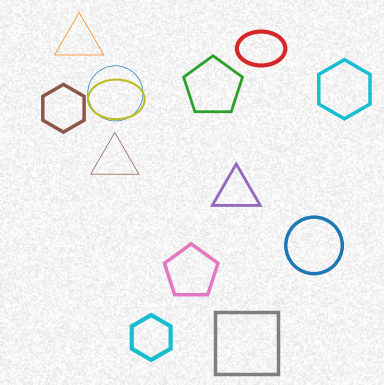[{"shape": "circle", "thickness": 0.5, "radius": 0.36, "center": [0.3, 0.757]}, {"shape": "circle", "thickness": 2.5, "radius": 0.37, "center": [0.816, 0.363]}, {"shape": "triangle", "thickness": 0.5, "radius": 0.37, "center": [0.206, 0.894]}, {"shape": "pentagon", "thickness": 2, "radius": 0.4, "center": [0.553, 0.775]}, {"shape": "oval", "thickness": 3, "radius": 0.31, "center": [0.678, 0.874]}, {"shape": "triangle", "thickness": 2, "radius": 0.36, "center": [0.614, 0.502]}, {"shape": "hexagon", "thickness": 2.5, "radius": 0.31, "center": [0.165, 0.719]}, {"shape": "triangle", "thickness": 0.5, "radius": 0.36, "center": [0.298, 0.584]}, {"shape": "pentagon", "thickness": 2.5, "radius": 0.37, "center": [0.497, 0.294]}, {"shape": "square", "thickness": 2.5, "radius": 0.41, "center": [0.639, 0.109]}, {"shape": "oval", "thickness": 1.5, "radius": 0.37, "center": [0.302, 0.742]}, {"shape": "hexagon", "thickness": 2.5, "radius": 0.38, "center": [0.894, 0.768]}, {"shape": "hexagon", "thickness": 3, "radius": 0.29, "center": [0.393, 0.123]}]